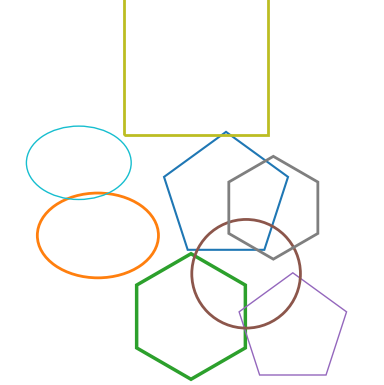[{"shape": "pentagon", "thickness": 1.5, "radius": 0.85, "center": [0.587, 0.488]}, {"shape": "oval", "thickness": 2, "radius": 0.79, "center": [0.254, 0.388]}, {"shape": "hexagon", "thickness": 2.5, "radius": 0.82, "center": [0.496, 0.178]}, {"shape": "pentagon", "thickness": 1, "radius": 0.73, "center": [0.761, 0.145]}, {"shape": "circle", "thickness": 2, "radius": 0.71, "center": [0.639, 0.289]}, {"shape": "hexagon", "thickness": 2, "radius": 0.67, "center": [0.71, 0.46]}, {"shape": "square", "thickness": 2, "radius": 0.93, "center": [0.509, 0.837]}, {"shape": "oval", "thickness": 1, "radius": 0.68, "center": [0.205, 0.577]}]